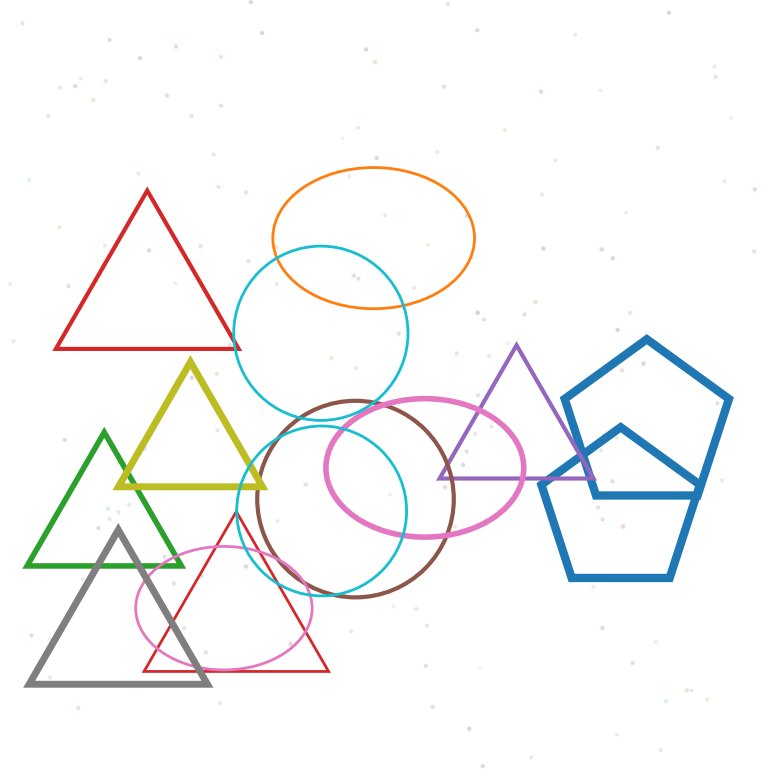[{"shape": "pentagon", "thickness": 3, "radius": 0.56, "center": [0.84, 0.447]}, {"shape": "pentagon", "thickness": 3, "radius": 0.54, "center": [0.806, 0.337]}, {"shape": "oval", "thickness": 1, "radius": 0.65, "center": [0.485, 0.691]}, {"shape": "triangle", "thickness": 2, "radius": 0.58, "center": [0.135, 0.323]}, {"shape": "triangle", "thickness": 1, "radius": 0.69, "center": [0.307, 0.197]}, {"shape": "triangle", "thickness": 1.5, "radius": 0.69, "center": [0.191, 0.615]}, {"shape": "triangle", "thickness": 1.5, "radius": 0.58, "center": [0.671, 0.436]}, {"shape": "circle", "thickness": 1.5, "radius": 0.64, "center": [0.462, 0.352]}, {"shape": "oval", "thickness": 2, "radius": 0.64, "center": [0.552, 0.392]}, {"shape": "oval", "thickness": 1, "radius": 0.57, "center": [0.291, 0.21]}, {"shape": "triangle", "thickness": 2.5, "radius": 0.67, "center": [0.154, 0.178]}, {"shape": "triangle", "thickness": 2.5, "radius": 0.54, "center": [0.247, 0.422]}, {"shape": "circle", "thickness": 1, "radius": 0.55, "center": [0.418, 0.336]}, {"shape": "circle", "thickness": 1, "radius": 0.57, "center": [0.417, 0.567]}]